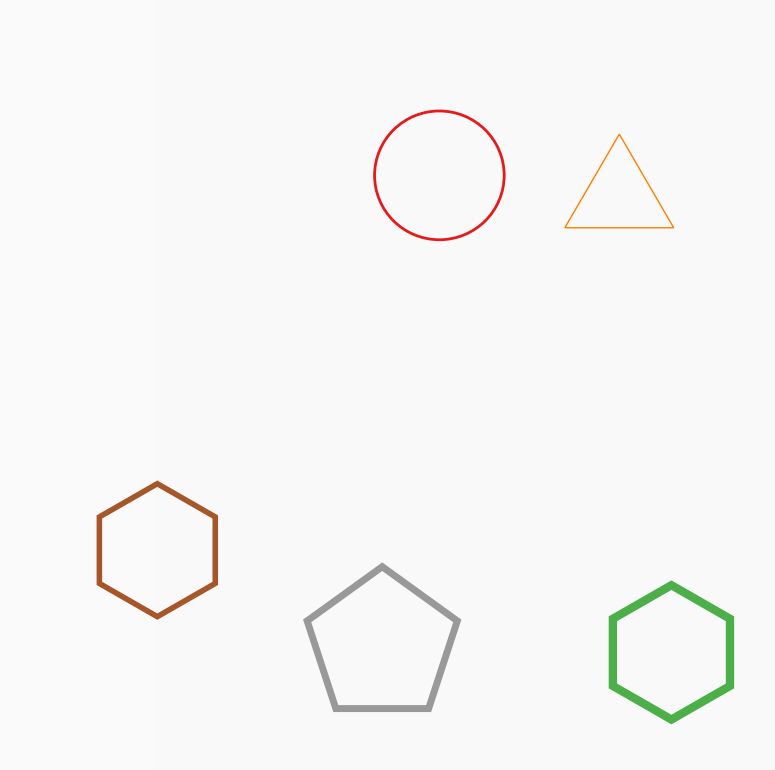[{"shape": "circle", "thickness": 1, "radius": 0.42, "center": [0.567, 0.772]}, {"shape": "hexagon", "thickness": 3, "radius": 0.44, "center": [0.866, 0.153]}, {"shape": "triangle", "thickness": 0.5, "radius": 0.41, "center": [0.799, 0.745]}, {"shape": "hexagon", "thickness": 2, "radius": 0.43, "center": [0.203, 0.285]}, {"shape": "pentagon", "thickness": 2.5, "radius": 0.51, "center": [0.493, 0.162]}]